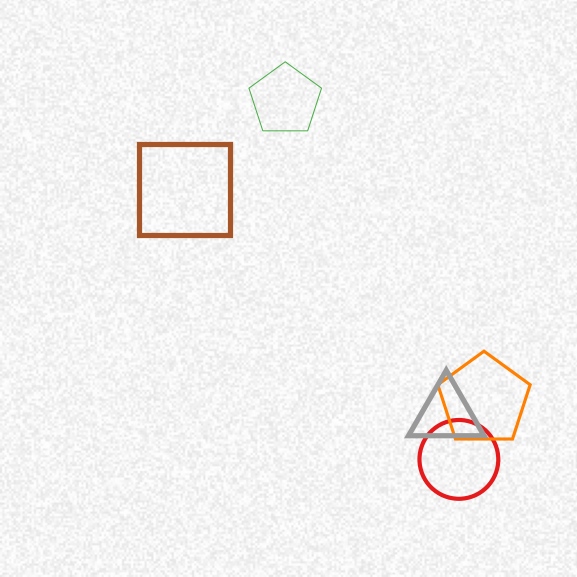[{"shape": "circle", "thickness": 2, "radius": 0.34, "center": [0.795, 0.204]}, {"shape": "pentagon", "thickness": 0.5, "radius": 0.33, "center": [0.494, 0.826]}, {"shape": "pentagon", "thickness": 1.5, "radius": 0.42, "center": [0.838, 0.307]}, {"shape": "square", "thickness": 2.5, "radius": 0.39, "center": [0.319, 0.672]}, {"shape": "triangle", "thickness": 2.5, "radius": 0.38, "center": [0.773, 0.282]}]